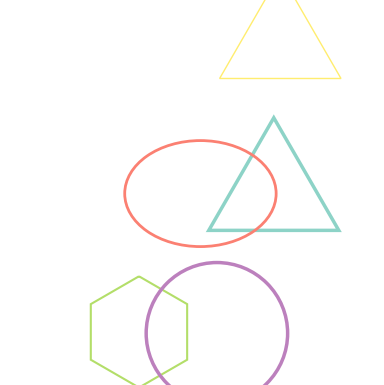[{"shape": "triangle", "thickness": 2.5, "radius": 0.97, "center": [0.711, 0.499]}, {"shape": "oval", "thickness": 2, "radius": 0.98, "center": [0.521, 0.497]}, {"shape": "hexagon", "thickness": 1.5, "radius": 0.72, "center": [0.361, 0.138]}, {"shape": "circle", "thickness": 2.5, "radius": 0.92, "center": [0.563, 0.134]}, {"shape": "triangle", "thickness": 1, "radius": 0.91, "center": [0.728, 0.887]}]